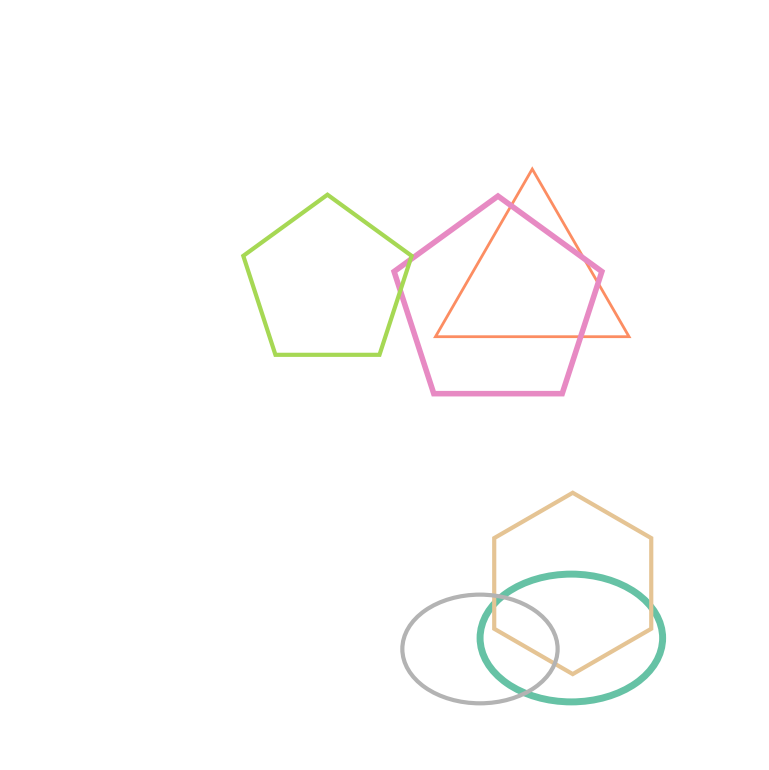[{"shape": "oval", "thickness": 2.5, "radius": 0.59, "center": [0.742, 0.171]}, {"shape": "triangle", "thickness": 1, "radius": 0.73, "center": [0.691, 0.635]}, {"shape": "pentagon", "thickness": 2, "radius": 0.71, "center": [0.647, 0.604]}, {"shape": "pentagon", "thickness": 1.5, "radius": 0.57, "center": [0.425, 0.632]}, {"shape": "hexagon", "thickness": 1.5, "radius": 0.59, "center": [0.744, 0.242]}, {"shape": "oval", "thickness": 1.5, "radius": 0.5, "center": [0.623, 0.157]}]